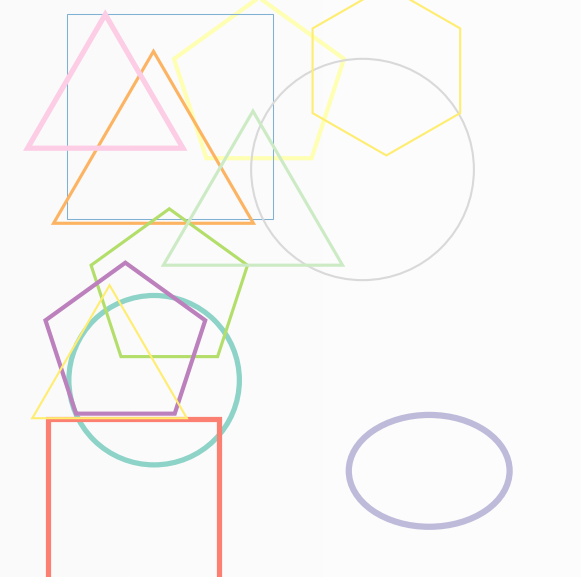[{"shape": "circle", "thickness": 2.5, "radius": 0.73, "center": [0.265, 0.341]}, {"shape": "pentagon", "thickness": 2, "radius": 0.77, "center": [0.446, 0.85]}, {"shape": "oval", "thickness": 3, "radius": 0.69, "center": [0.738, 0.184]}, {"shape": "square", "thickness": 2.5, "radius": 0.74, "center": [0.23, 0.127]}, {"shape": "square", "thickness": 0.5, "radius": 0.89, "center": [0.292, 0.798]}, {"shape": "triangle", "thickness": 1.5, "radius": 0.99, "center": [0.264, 0.712]}, {"shape": "pentagon", "thickness": 1.5, "radius": 0.71, "center": [0.291, 0.496]}, {"shape": "triangle", "thickness": 2.5, "radius": 0.77, "center": [0.181, 0.82]}, {"shape": "circle", "thickness": 1, "radius": 0.96, "center": [0.624, 0.706]}, {"shape": "pentagon", "thickness": 2, "radius": 0.72, "center": [0.216, 0.4]}, {"shape": "triangle", "thickness": 1.5, "radius": 0.89, "center": [0.435, 0.629]}, {"shape": "hexagon", "thickness": 1, "radius": 0.73, "center": [0.665, 0.877]}, {"shape": "triangle", "thickness": 1, "radius": 0.77, "center": [0.189, 0.352]}]